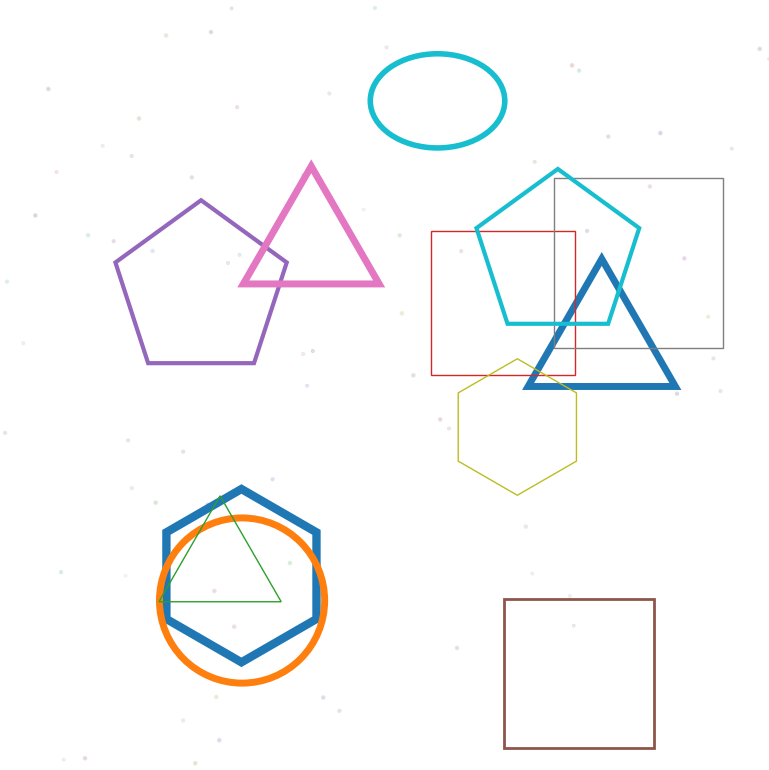[{"shape": "triangle", "thickness": 2.5, "radius": 0.55, "center": [0.781, 0.553]}, {"shape": "hexagon", "thickness": 3, "radius": 0.56, "center": [0.314, 0.252]}, {"shape": "circle", "thickness": 2.5, "radius": 0.54, "center": [0.314, 0.22]}, {"shape": "triangle", "thickness": 0.5, "radius": 0.46, "center": [0.286, 0.264]}, {"shape": "square", "thickness": 0.5, "radius": 0.47, "center": [0.653, 0.607]}, {"shape": "pentagon", "thickness": 1.5, "radius": 0.58, "center": [0.261, 0.623]}, {"shape": "square", "thickness": 1, "radius": 0.48, "center": [0.752, 0.125]}, {"shape": "triangle", "thickness": 2.5, "radius": 0.51, "center": [0.404, 0.682]}, {"shape": "square", "thickness": 0.5, "radius": 0.55, "center": [0.829, 0.658]}, {"shape": "hexagon", "thickness": 0.5, "radius": 0.44, "center": [0.672, 0.445]}, {"shape": "pentagon", "thickness": 1.5, "radius": 0.56, "center": [0.724, 0.669]}, {"shape": "oval", "thickness": 2, "radius": 0.44, "center": [0.568, 0.869]}]